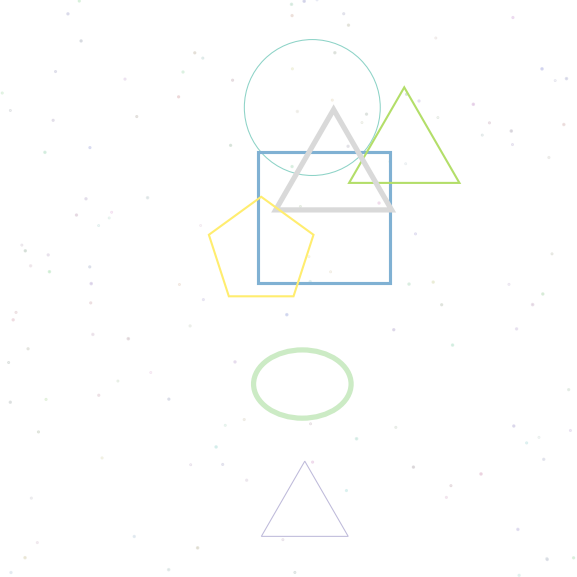[{"shape": "circle", "thickness": 0.5, "radius": 0.59, "center": [0.541, 0.813]}, {"shape": "triangle", "thickness": 0.5, "radius": 0.43, "center": [0.528, 0.114]}, {"shape": "square", "thickness": 1.5, "radius": 0.57, "center": [0.561, 0.623]}, {"shape": "triangle", "thickness": 1, "radius": 0.55, "center": [0.7, 0.738]}, {"shape": "triangle", "thickness": 2.5, "radius": 0.58, "center": [0.578, 0.694]}, {"shape": "oval", "thickness": 2.5, "radius": 0.42, "center": [0.524, 0.334]}, {"shape": "pentagon", "thickness": 1, "radius": 0.48, "center": [0.452, 0.563]}]